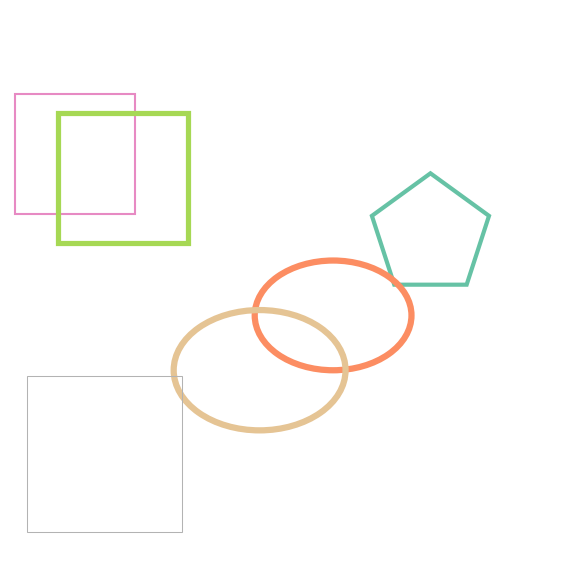[{"shape": "pentagon", "thickness": 2, "radius": 0.53, "center": [0.745, 0.592]}, {"shape": "oval", "thickness": 3, "radius": 0.68, "center": [0.577, 0.453]}, {"shape": "square", "thickness": 1, "radius": 0.52, "center": [0.13, 0.733]}, {"shape": "square", "thickness": 2.5, "radius": 0.56, "center": [0.213, 0.691]}, {"shape": "oval", "thickness": 3, "radius": 0.74, "center": [0.45, 0.358]}, {"shape": "square", "thickness": 0.5, "radius": 0.67, "center": [0.181, 0.213]}]